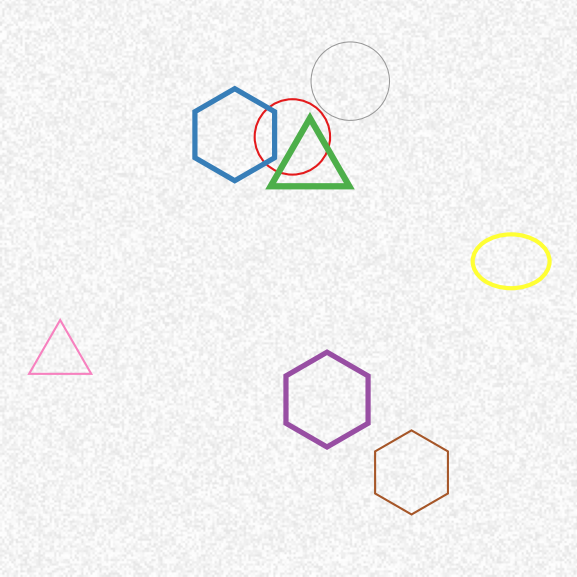[{"shape": "circle", "thickness": 1, "radius": 0.33, "center": [0.506, 0.762]}, {"shape": "hexagon", "thickness": 2.5, "radius": 0.4, "center": [0.407, 0.766]}, {"shape": "triangle", "thickness": 3, "radius": 0.39, "center": [0.537, 0.716]}, {"shape": "hexagon", "thickness": 2.5, "radius": 0.41, "center": [0.566, 0.307]}, {"shape": "oval", "thickness": 2, "radius": 0.33, "center": [0.885, 0.547]}, {"shape": "hexagon", "thickness": 1, "radius": 0.36, "center": [0.713, 0.181]}, {"shape": "triangle", "thickness": 1, "radius": 0.31, "center": [0.104, 0.383]}, {"shape": "circle", "thickness": 0.5, "radius": 0.34, "center": [0.607, 0.859]}]